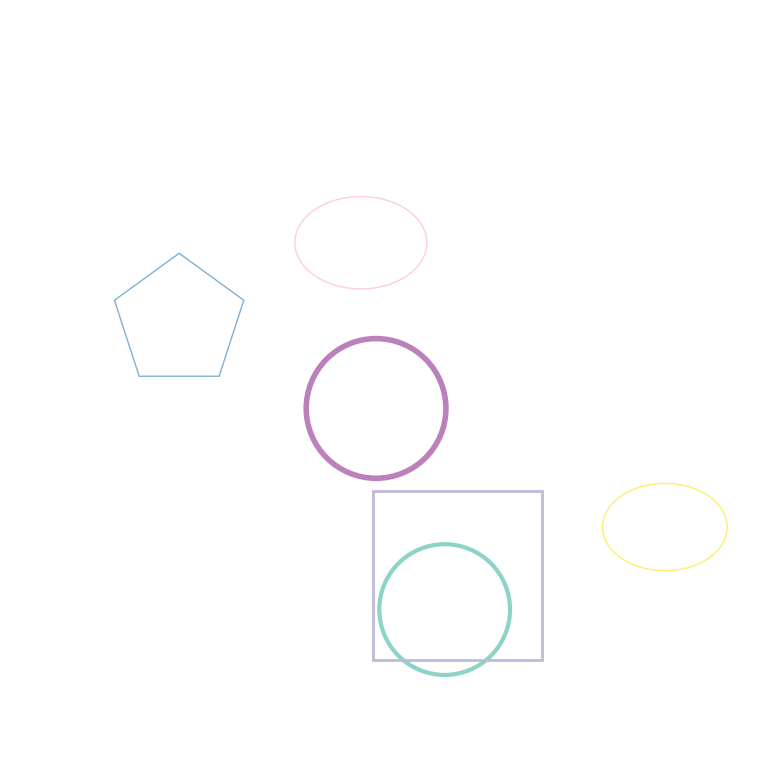[{"shape": "circle", "thickness": 1.5, "radius": 0.42, "center": [0.577, 0.208]}, {"shape": "square", "thickness": 1, "radius": 0.55, "center": [0.594, 0.253]}, {"shape": "pentagon", "thickness": 0.5, "radius": 0.44, "center": [0.233, 0.583]}, {"shape": "oval", "thickness": 0.5, "radius": 0.43, "center": [0.469, 0.685]}, {"shape": "circle", "thickness": 2, "radius": 0.45, "center": [0.488, 0.47]}, {"shape": "oval", "thickness": 0.5, "radius": 0.4, "center": [0.863, 0.316]}]